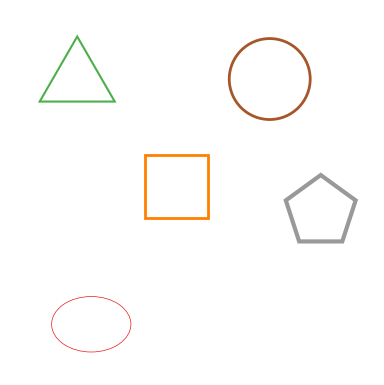[{"shape": "oval", "thickness": 0.5, "radius": 0.51, "center": [0.237, 0.158]}, {"shape": "triangle", "thickness": 1.5, "radius": 0.56, "center": [0.201, 0.792]}, {"shape": "square", "thickness": 2, "radius": 0.41, "center": [0.458, 0.515]}, {"shape": "circle", "thickness": 2, "radius": 0.53, "center": [0.701, 0.795]}, {"shape": "pentagon", "thickness": 3, "radius": 0.48, "center": [0.833, 0.45]}]